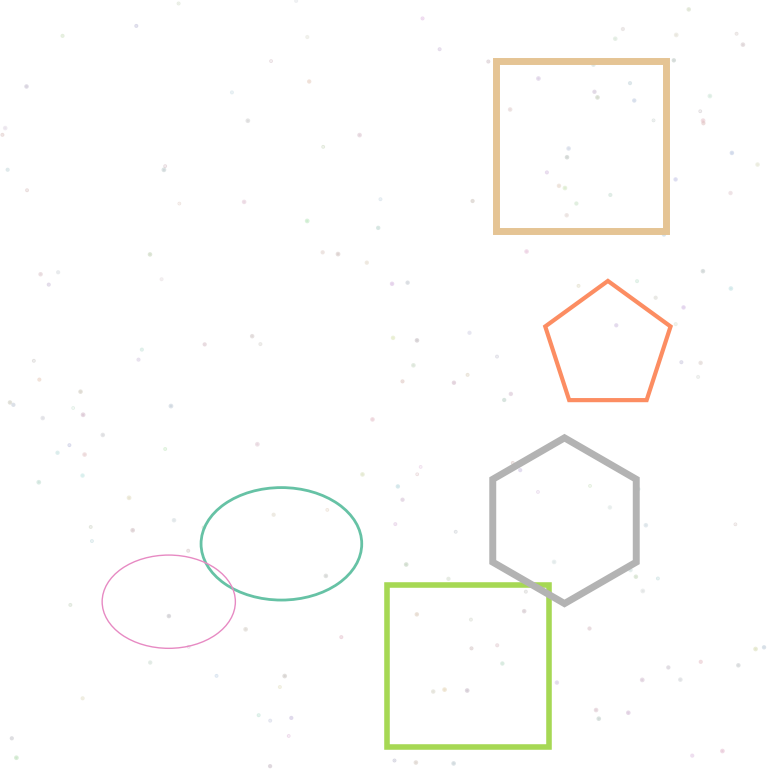[{"shape": "oval", "thickness": 1, "radius": 0.52, "center": [0.365, 0.294]}, {"shape": "pentagon", "thickness": 1.5, "radius": 0.43, "center": [0.789, 0.55]}, {"shape": "oval", "thickness": 0.5, "radius": 0.43, "center": [0.219, 0.219]}, {"shape": "square", "thickness": 2, "radius": 0.52, "center": [0.608, 0.135]}, {"shape": "square", "thickness": 2.5, "radius": 0.55, "center": [0.754, 0.81]}, {"shape": "hexagon", "thickness": 2.5, "radius": 0.54, "center": [0.733, 0.324]}]